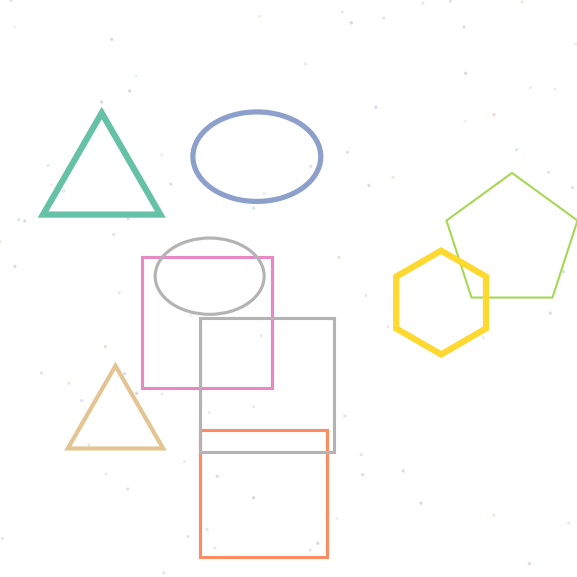[{"shape": "triangle", "thickness": 3, "radius": 0.59, "center": [0.176, 0.686]}, {"shape": "square", "thickness": 1.5, "radius": 0.55, "center": [0.456, 0.144]}, {"shape": "oval", "thickness": 2.5, "radius": 0.55, "center": [0.445, 0.728]}, {"shape": "square", "thickness": 1.5, "radius": 0.57, "center": [0.359, 0.441]}, {"shape": "pentagon", "thickness": 1, "radius": 0.6, "center": [0.887, 0.58]}, {"shape": "hexagon", "thickness": 3, "radius": 0.45, "center": [0.764, 0.475]}, {"shape": "triangle", "thickness": 2, "radius": 0.48, "center": [0.2, 0.27]}, {"shape": "oval", "thickness": 1.5, "radius": 0.47, "center": [0.363, 0.521]}, {"shape": "square", "thickness": 1.5, "radius": 0.58, "center": [0.462, 0.332]}]